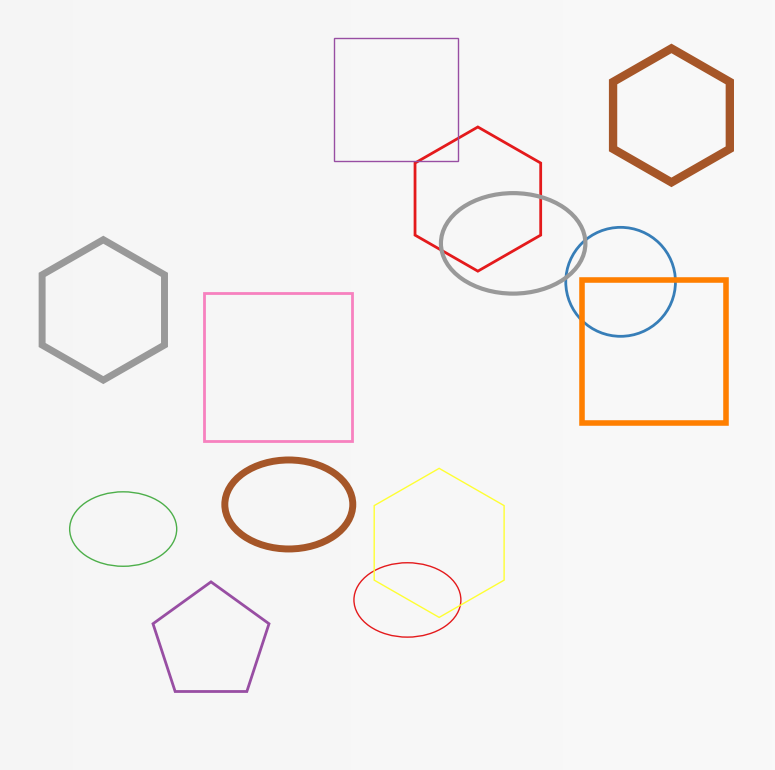[{"shape": "oval", "thickness": 0.5, "radius": 0.34, "center": [0.526, 0.221]}, {"shape": "hexagon", "thickness": 1, "radius": 0.47, "center": [0.617, 0.741]}, {"shape": "circle", "thickness": 1, "radius": 0.35, "center": [0.801, 0.634]}, {"shape": "oval", "thickness": 0.5, "radius": 0.35, "center": [0.159, 0.313]}, {"shape": "square", "thickness": 0.5, "radius": 0.4, "center": [0.511, 0.871]}, {"shape": "pentagon", "thickness": 1, "radius": 0.39, "center": [0.272, 0.166]}, {"shape": "square", "thickness": 2, "radius": 0.46, "center": [0.844, 0.543]}, {"shape": "hexagon", "thickness": 0.5, "radius": 0.48, "center": [0.567, 0.295]}, {"shape": "oval", "thickness": 2.5, "radius": 0.41, "center": [0.373, 0.345]}, {"shape": "hexagon", "thickness": 3, "radius": 0.43, "center": [0.866, 0.85]}, {"shape": "square", "thickness": 1, "radius": 0.48, "center": [0.359, 0.524]}, {"shape": "hexagon", "thickness": 2.5, "radius": 0.46, "center": [0.133, 0.598]}, {"shape": "oval", "thickness": 1.5, "radius": 0.47, "center": [0.662, 0.684]}]